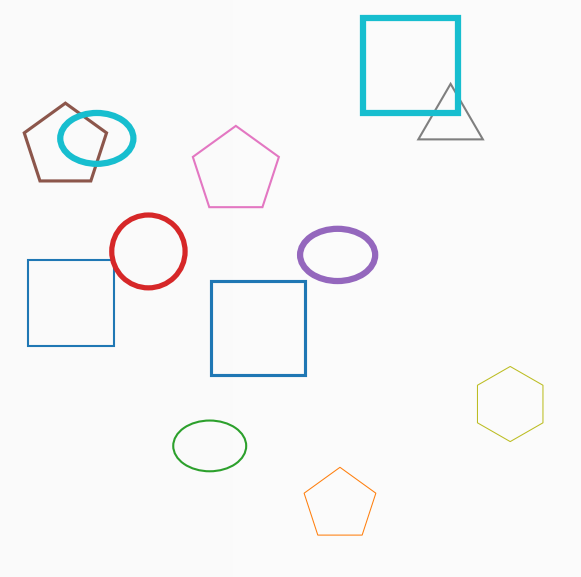[{"shape": "square", "thickness": 1, "radius": 0.37, "center": [0.122, 0.475]}, {"shape": "square", "thickness": 1.5, "radius": 0.4, "center": [0.443, 0.431]}, {"shape": "pentagon", "thickness": 0.5, "radius": 0.32, "center": [0.585, 0.125]}, {"shape": "oval", "thickness": 1, "radius": 0.31, "center": [0.361, 0.227]}, {"shape": "circle", "thickness": 2.5, "radius": 0.32, "center": [0.255, 0.564]}, {"shape": "oval", "thickness": 3, "radius": 0.32, "center": [0.581, 0.558]}, {"shape": "pentagon", "thickness": 1.5, "radius": 0.37, "center": [0.113, 0.746]}, {"shape": "pentagon", "thickness": 1, "radius": 0.39, "center": [0.406, 0.703]}, {"shape": "triangle", "thickness": 1, "radius": 0.32, "center": [0.775, 0.79]}, {"shape": "hexagon", "thickness": 0.5, "radius": 0.33, "center": [0.878, 0.3]}, {"shape": "square", "thickness": 3, "radius": 0.41, "center": [0.706, 0.886]}, {"shape": "oval", "thickness": 3, "radius": 0.31, "center": [0.167, 0.759]}]